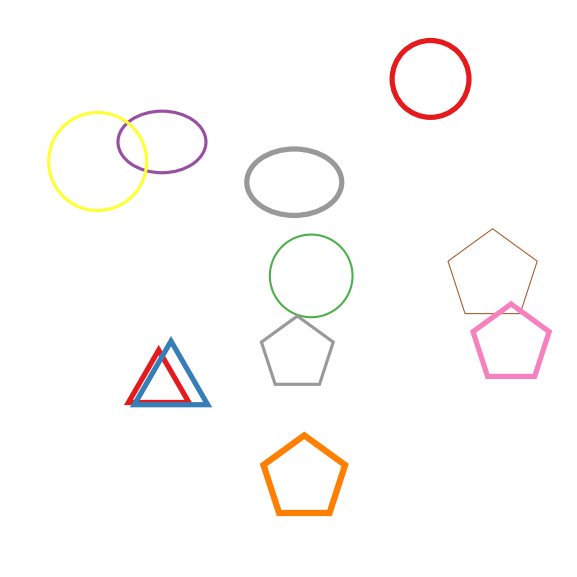[{"shape": "circle", "thickness": 2.5, "radius": 0.33, "center": [0.746, 0.862]}, {"shape": "triangle", "thickness": 2.5, "radius": 0.3, "center": [0.275, 0.332]}, {"shape": "triangle", "thickness": 2.5, "radius": 0.37, "center": [0.296, 0.335]}, {"shape": "circle", "thickness": 1, "radius": 0.36, "center": [0.539, 0.521]}, {"shape": "oval", "thickness": 1.5, "radius": 0.38, "center": [0.28, 0.753]}, {"shape": "pentagon", "thickness": 3, "radius": 0.37, "center": [0.527, 0.171]}, {"shape": "circle", "thickness": 1.5, "radius": 0.42, "center": [0.169, 0.719]}, {"shape": "pentagon", "thickness": 0.5, "radius": 0.41, "center": [0.853, 0.522]}, {"shape": "pentagon", "thickness": 2.5, "radius": 0.35, "center": [0.885, 0.403]}, {"shape": "pentagon", "thickness": 1.5, "radius": 0.33, "center": [0.515, 0.387]}, {"shape": "oval", "thickness": 2.5, "radius": 0.41, "center": [0.51, 0.684]}]